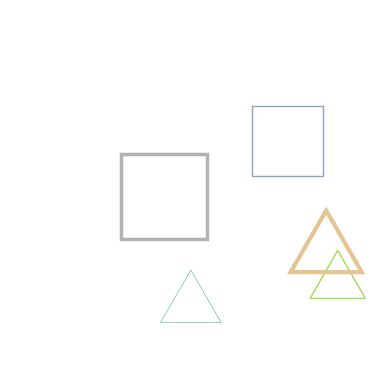[{"shape": "triangle", "thickness": 0.5, "radius": 0.46, "center": [0.496, 0.208]}, {"shape": "square", "thickness": 1, "radius": 0.46, "center": [0.746, 0.634]}, {"shape": "triangle", "thickness": 1, "radius": 0.42, "center": [0.877, 0.266]}, {"shape": "triangle", "thickness": 3, "radius": 0.53, "center": [0.847, 0.346]}, {"shape": "square", "thickness": 2.5, "radius": 0.55, "center": [0.426, 0.49]}]